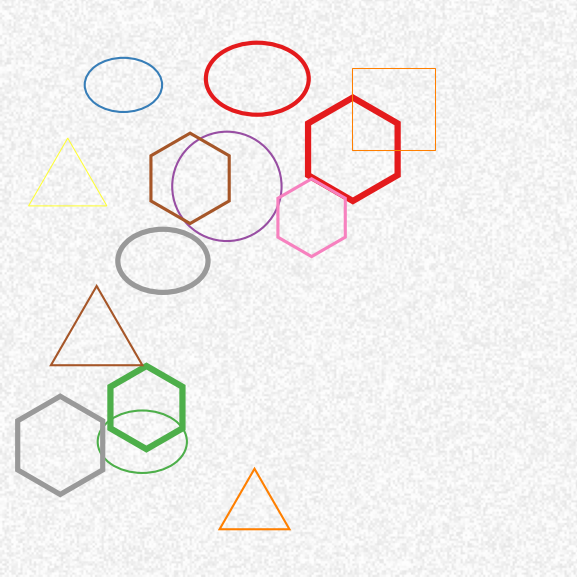[{"shape": "oval", "thickness": 2, "radius": 0.45, "center": [0.446, 0.863]}, {"shape": "hexagon", "thickness": 3, "radius": 0.45, "center": [0.611, 0.741]}, {"shape": "oval", "thickness": 1, "radius": 0.34, "center": [0.214, 0.852]}, {"shape": "oval", "thickness": 1, "radius": 0.39, "center": [0.246, 0.234]}, {"shape": "hexagon", "thickness": 3, "radius": 0.36, "center": [0.254, 0.293]}, {"shape": "circle", "thickness": 1, "radius": 0.47, "center": [0.393, 0.676]}, {"shape": "square", "thickness": 0.5, "radius": 0.36, "center": [0.681, 0.81]}, {"shape": "triangle", "thickness": 1, "radius": 0.35, "center": [0.441, 0.118]}, {"shape": "triangle", "thickness": 0.5, "radius": 0.39, "center": [0.117, 0.682]}, {"shape": "triangle", "thickness": 1, "radius": 0.46, "center": [0.167, 0.412]}, {"shape": "hexagon", "thickness": 1.5, "radius": 0.39, "center": [0.329, 0.69]}, {"shape": "hexagon", "thickness": 1.5, "radius": 0.34, "center": [0.54, 0.622]}, {"shape": "oval", "thickness": 2.5, "radius": 0.39, "center": [0.282, 0.548]}, {"shape": "hexagon", "thickness": 2.5, "radius": 0.43, "center": [0.104, 0.228]}]